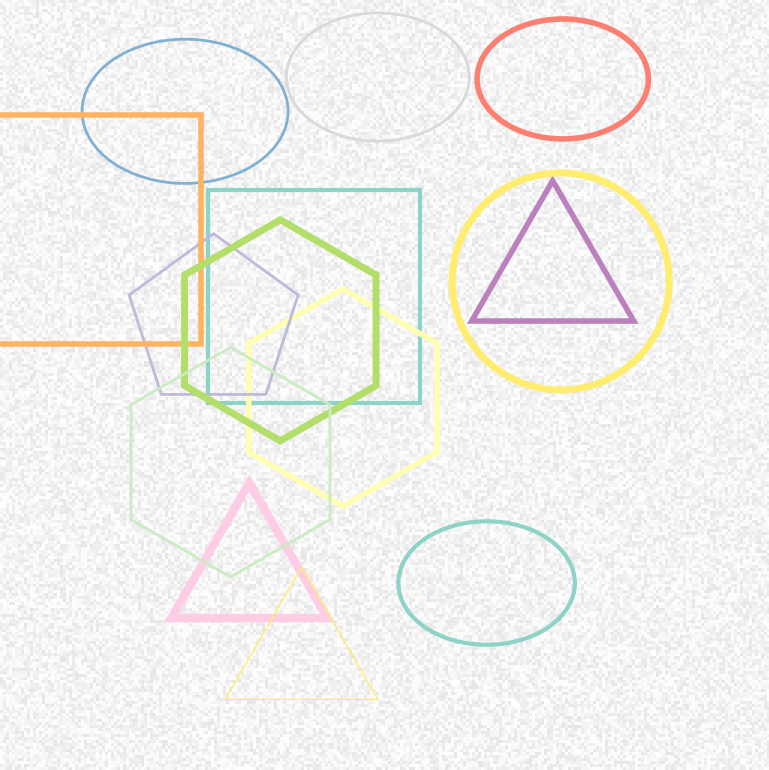[{"shape": "square", "thickness": 1.5, "radius": 0.69, "center": [0.408, 0.615]}, {"shape": "oval", "thickness": 1.5, "radius": 0.57, "center": [0.632, 0.243]}, {"shape": "hexagon", "thickness": 2, "radius": 0.71, "center": [0.445, 0.483]}, {"shape": "pentagon", "thickness": 1, "radius": 0.58, "center": [0.277, 0.581]}, {"shape": "oval", "thickness": 2, "radius": 0.56, "center": [0.731, 0.897]}, {"shape": "oval", "thickness": 1, "radius": 0.67, "center": [0.24, 0.855]}, {"shape": "square", "thickness": 2, "radius": 0.74, "center": [0.112, 0.702]}, {"shape": "hexagon", "thickness": 2.5, "radius": 0.72, "center": [0.364, 0.571]}, {"shape": "triangle", "thickness": 3, "radius": 0.59, "center": [0.324, 0.256]}, {"shape": "oval", "thickness": 1, "radius": 0.59, "center": [0.491, 0.9]}, {"shape": "triangle", "thickness": 2, "radius": 0.61, "center": [0.718, 0.644]}, {"shape": "hexagon", "thickness": 1, "radius": 0.75, "center": [0.299, 0.4]}, {"shape": "circle", "thickness": 2.5, "radius": 0.7, "center": [0.728, 0.634]}, {"shape": "triangle", "thickness": 0.5, "radius": 0.57, "center": [0.392, 0.149]}]